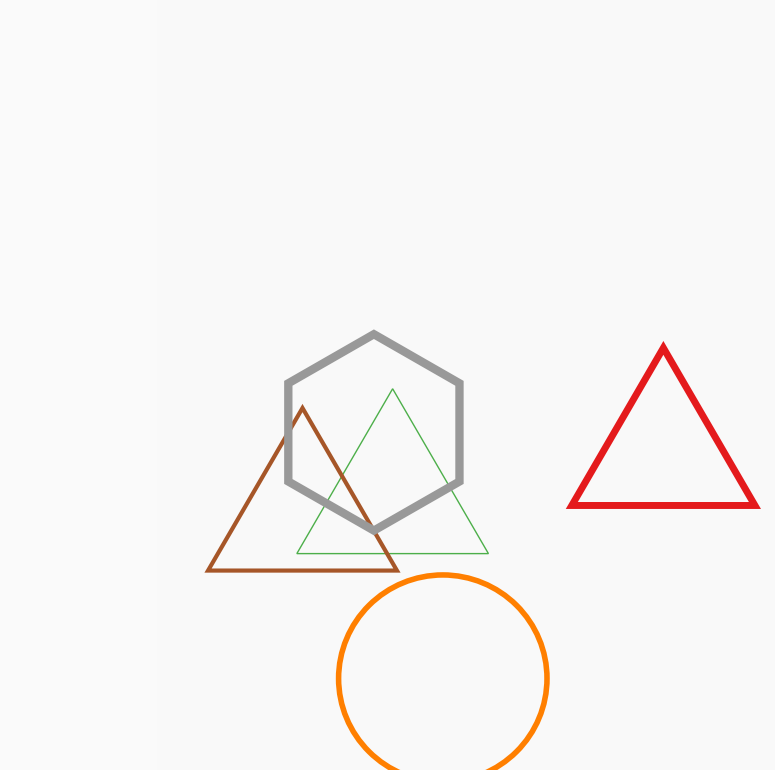[{"shape": "triangle", "thickness": 2.5, "radius": 0.68, "center": [0.856, 0.412]}, {"shape": "triangle", "thickness": 0.5, "radius": 0.71, "center": [0.507, 0.352]}, {"shape": "circle", "thickness": 2, "radius": 0.67, "center": [0.571, 0.119]}, {"shape": "triangle", "thickness": 1.5, "radius": 0.7, "center": [0.39, 0.329]}, {"shape": "hexagon", "thickness": 3, "radius": 0.64, "center": [0.482, 0.438]}]